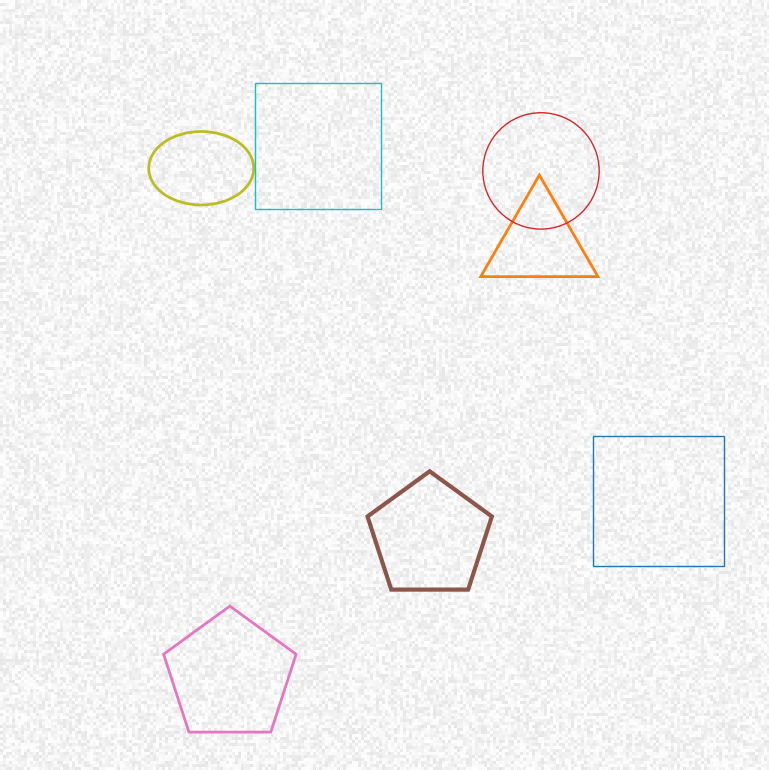[{"shape": "square", "thickness": 0.5, "radius": 0.42, "center": [0.855, 0.349]}, {"shape": "triangle", "thickness": 1, "radius": 0.44, "center": [0.7, 0.685]}, {"shape": "circle", "thickness": 0.5, "radius": 0.38, "center": [0.703, 0.778]}, {"shape": "pentagon", "thickness": 1.5, "radius": 0.42, "center": [0.558, 0.303]}, {"shape": "pentagon", "thickness": 1, "radius": 0.45, "center": [0.299, 0.122]}, {"shape": "oval", "thickness": 1, "radius": 0.34, "center": [0.261, 0.782]}, {"shape": "square", "thickness": 0.5, "radius": 0.41, "center": [0.413, 0.811]}]